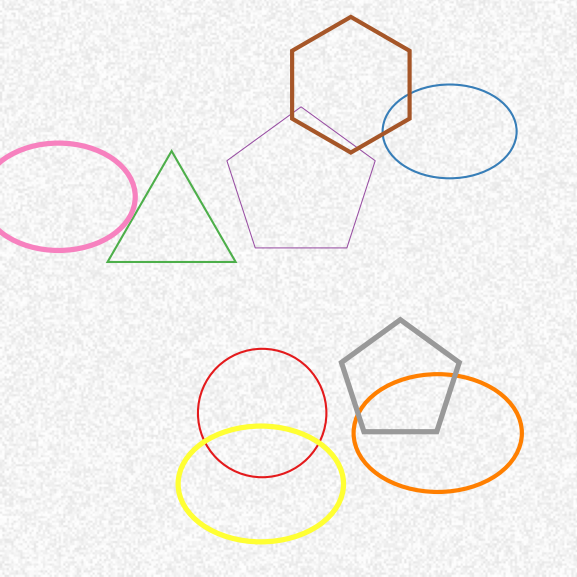[{"shape": "circle", "thickness": 1, "radius": 0.56, "center": [0.454, 0.284]}, {"shape": "oval", "thickness": 1, "radius": 0.58, "center": [0.779, 0.772]}, {"shape": "triangle", "thickness": 1, "radius": 0.64, "center": [0.297, 0.61]}, {"shape": "pentagon", "thickness": 0.5, "radius": 0.68, "center": [0.521, 0.679]}, {"shape": "oval", "thickness": 2, "radius": 0.73, "center": [0.758, 0.249]}, {"shape": "oval", "thickness": 2.5, "radius": 0.72, "center": [0.452, 0.161]}, {"shape": "hexagon", "thickness": 2, "radius": 0.59, "center": [0.608, 0.852]}, {"shape": "oval", "thickness": 2.5, "radius": 0.66, "center": [0.101, 0.658]}, {"shape": "pentagon", "thickness": 2.5, "radius": 0.54, "center": [0.693, 0.338]}]